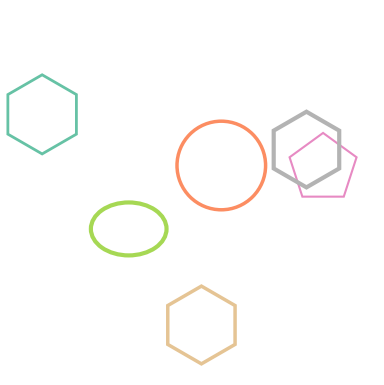[{"shape": "hexagon", "thickness": 2, "radius": 0.51, "center": [0.109, 0.703]}, {"shape": "circle", "thickness": 2.5, "radius": 0.58, "center": [0.575, 0.57]}, {"shape": "pentagon", "thickness": 1.5, "radius": 0.46, "center": [0.839, 0.563]}, {"shape": "oval", "thickness": 3, "radius": 0.49, "center": [0.334, 0.405]}, {"shape": "hexagon", "thickness": 2.5, "radius": 0.5, "center": [0.523, 0.156]}, {"shape": "hexagon", "thickness": 3, "radius": 0.49, "center": [0.796, 0.612]}]